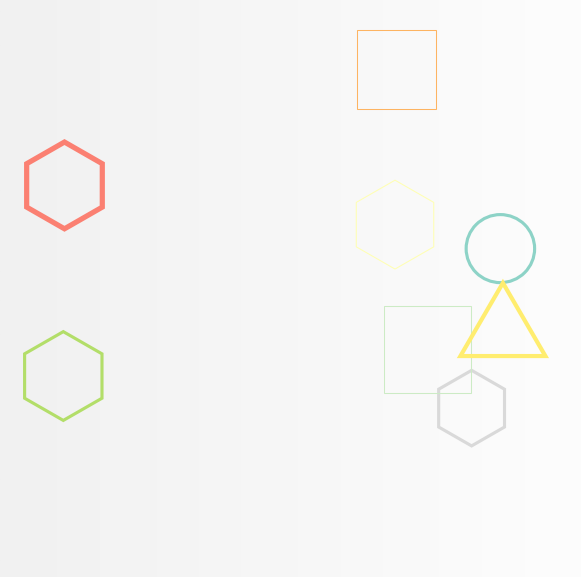[{"shape": "circle", "thickness": 1.5, "radius": 0.29, "center": [0.861, 0.569]}, {"shape": "hexagon", "thickness": 0.5, "radius": 0.38, "center": [0.68, 0.61]}, {"shape": "hexagon", "thickness": 2.5, "radius": 0.38, "center": [0.111, 0.678]}, {"shape": "square", "thickness": 0.5, "radius": 0.34, "center": [0.682, 0.878]}, {"shape": "hexagon", "thickness": 1.5, "radius": 0.38, "center": [0.109, 0.348]}, {"shape": "hexagon", "thickness": 1.5, "radius": 0.33, "center": [0.811, 0.292]}, {"shape": "square", "thickness": 0.5, "radius": 0.38, "center": [0.736, 0.393]}, {"shape": "triangle", "thickness": 2, "radius": 0.42, "center": [0.865, 0.425]}]